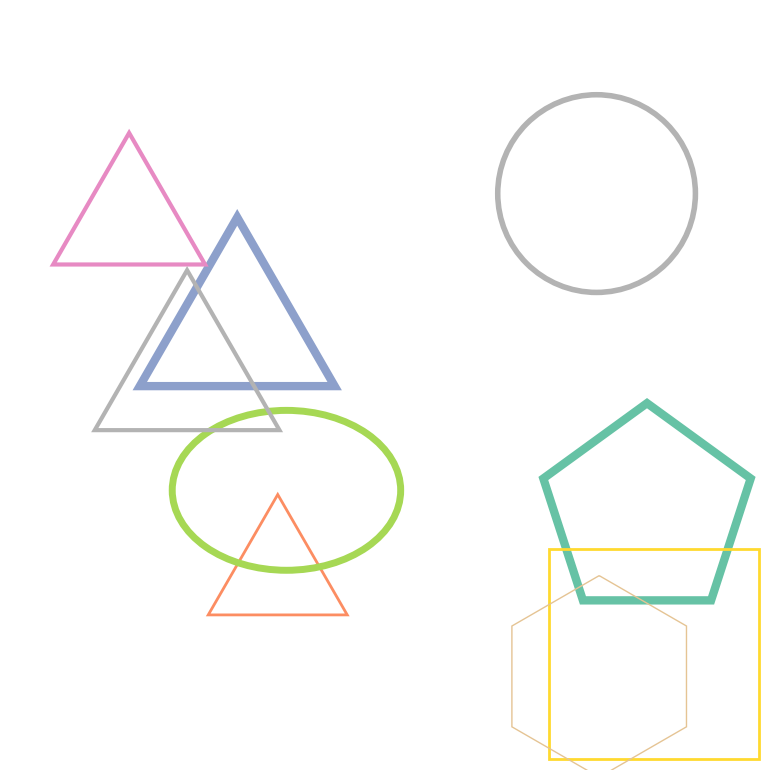[{"shape": "pentagon", "thickness": 3, "radius": 0.71, "center": [0.84, 0.335]}, {"shape": "triangle", "thickness": 1, "radius": 0.52, "center": [0.361, 0.254]}, {"shape": "triangle", "thickness": 3, "radius": 0.73, "center": [0.308, 0.572]}, {"shape": "triangle", "thickness": 1.5, "radius": 0.57, "center": [0.168, 0.713]}, {"shape": "oval", "thickness": 2.5, "radius": 0.74, "center": [0.372, 0.363]}, {"shape": "square", "thickness": 1, "radius": 0.68, "center": [0.849, 0.151]}, {"shape": "hexagon", "thickness": 0.5, "radius": 0.65, "center": [0.778, 0.122]}, {"shape": "triangle", "thickness": 1.5, "radius": 0.69, "center": [0.243, 0.511]}, {"shape": "circle", "thickness": 2, "radius": 0.64, "center": [0.775, 0.749]}]